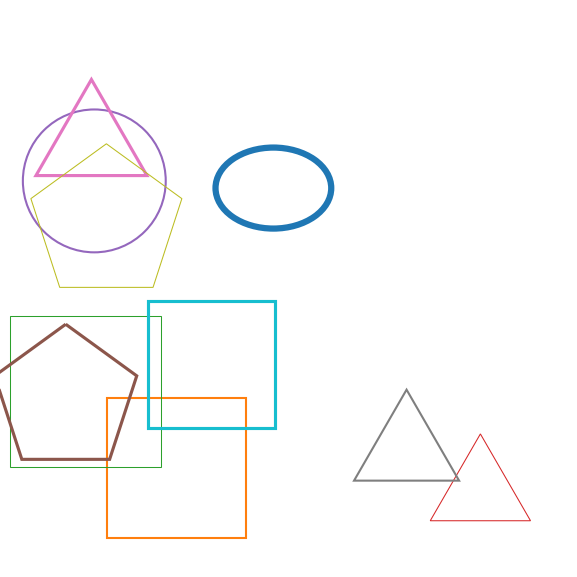[{"shape": "oval", "thickness": 3, "radius": 0.5, "center": [0.473, 0.673]}, {"shape": "square", "thickness": 1, "radius": 0.6, "center": [0.306, 0.188]}, {"shape": "square", "thickness": 0.5, "radius": 0.65, "center": [0.148, 0.321]}, {"shape": "triangle", "thickness": 0.5, "radius": 0.5, "center": [0.832, 0.148]}, {"shape": "circle", "thickness": 1, "radius": 0.62, "center": [0.163, 0.686]}, {"shape": "pentagon", "thickness": 1.5, "radius": 0.65, "center": [0.114, 0.308]}, {"shape": "triangle", "thickness": 1.5, "radius": 0.55, "center": [0.158, 0.751]}, {"shape": "triangle", "thickness": 1, "radius": 0.53, "center": [0.704, 0.219]}, {"shape": "pentagon", "thickness": 0.5, "radius": 0.69, "center": [0.184, 0.613]}, {"shape": "square", "thickness": 1.5, "radius": 0.55, "center": [0.366, 0.368]}]